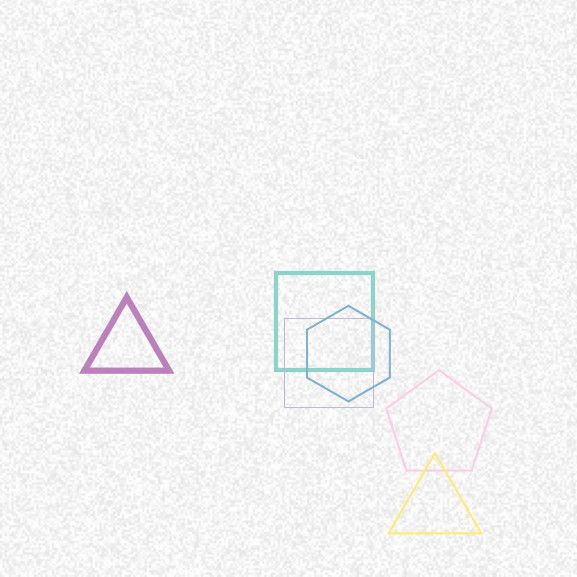[{"shape": "square", "thickness": 2, "radius": 0.42, "center": [0.561, 0.442]}, {"shape": "square", "thickness": 0.5, "radius": 0.39, "center": [0.569, 0.371]}, {"shape": "hexagon", "thickness": 1, "radius": 0.41, "center": [0.603, 0.387]}, {"shape": "pentagon", "thickness": 1, "radius": 0.48, "center": [0.76, 0.262]}, {"shape": "triangle", "thickness": 3, "radius": 0.42, "center": [0.219, 0.4]}, {"shape": "triangle", "thickness": 1, "radius": 0.46, "center": [0.753, 0.122]}]